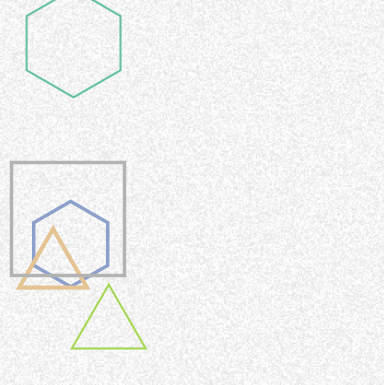[{"shape": "hexagon", "thickness": 1.5, "radius": 0.7, "center": [0.191, 0.888]}, {"shape": "hexagon", "thickness": 2.5, "radius": 0.55, "center": [0.184, 0.366]}, {"shape": "triangle", "thickness": 1.5, "radius": 0.55, "center": [0.282, 0.15]}, {"shape": "triangle", "thickness": 3, "radius": 0.51, "center": [0.138, 0.304]}, {"shape": "square", "thickness": 2.5, "radius": 0.73, "center": [0.176, 0.432]}]